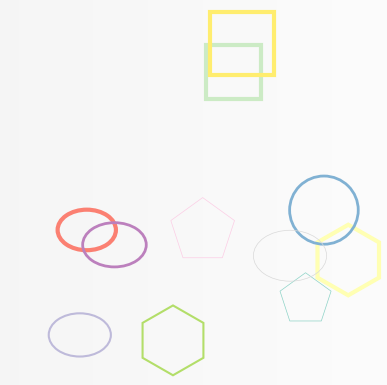[{"shape": "pentagon", "thickness": 0.5, "radius": 0.35, "center": [0.788, 0.222]}, {"shape": "hexagon", "thickness": 3, "radius": 0.46, "center": [0.899, 0.325]}, {"shape": "oval", "thickness": 1.5, "radius": 0.4, "center": [0.206, 0.13]}, {"shape": "oval", "thickness": 3, "radius": 0.38, "center": [0.224, 0.403]}, {"shape": "circle", "thickness": 2, "radius": 0.44, "center": [0.836, 0.454]}, {"shape": "hexagon", "thickness": 1.5, "radius": 0.45, "center": [0.446, 0.116]}, {"shape": "pentagon", "thickness": 0.5, "radius": 0.43, "center": [0.523, 0.4]}, {"shape": "oval", "thickness": 0.5, "radius": 0.47, "center": [0.748, 0.336]}, {"shape": "oval", "thickness": 2, "radius": 0.41, "center": [0.295, 0.364]}, {"shape": "square", "thickness": 3, "radius": 0.35, "center": [0.602, 0.814]}, {"shape": "square", "thickness": 3, "radius": 0.41, "center": [0.624, 0.887]}]